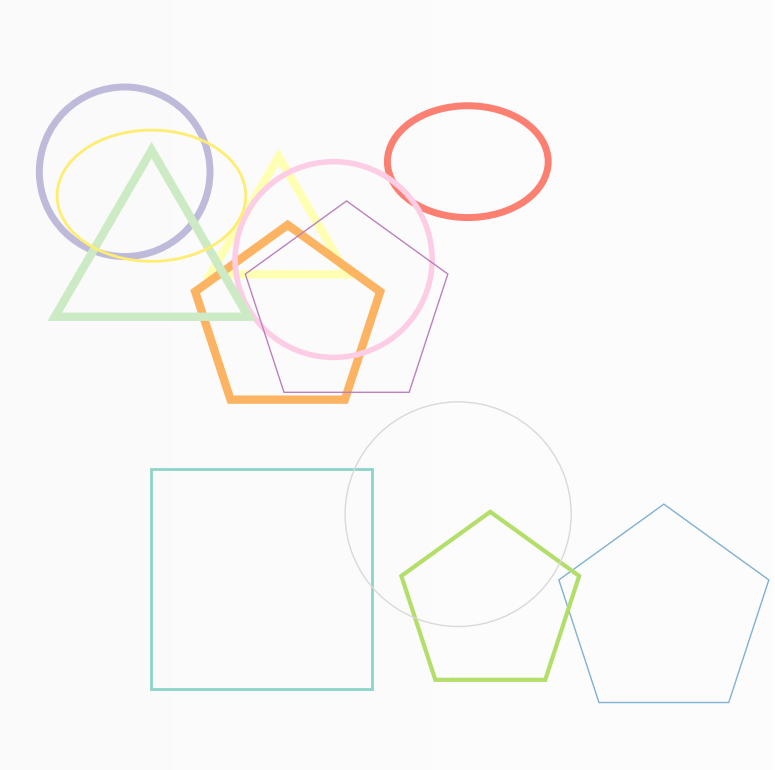[{"shape": "square", "thickness": 1, "radius": 0.71, "center": [0.337, 0.248]}, {"shape": "triangle", "thickness": 3, "radius": 0.51, "center": [0.36, 0.695]}, {"shape": "circle", "thickness": 2.5, "radius": 0.55, "center": [0.161, 0.777]}, {"shape": "oval", "thickness": 2.5, "radius": 0.52, "center": [0.604, 0.79]}, {"shape": "pentagon", "thickness": 0.5, "radius": 0.71, "center": [0.857, 0.203]}, {"shape": "pentagon", "thickness": 3, "radius": 0.63, "center": [0.371, 0.582]}, {"shape": "pentagon", "thickness": 1.5, "radius": 0.6, "center": [0.633, 0.215]}, {"shape": "circle", "thickness": 2, "radius": 0.64, "center": [0.43, 0.663]}, {"shape": "circle", "thickness": 0.5, "radius": 0.73, "center": [0.591, 0.332]}, {"shape": "pentagon", "thickness": 0.5, "radius": 0.69, "center": [0.447, 0.602]}, {"shape": "triangle", "thickness": 3, "radius": 0.72, "center": [0.196, 0.661]}, {"shape": "oval", "thickness": 1, "radius": 0.61, "center": [0.195, 0.746]}]